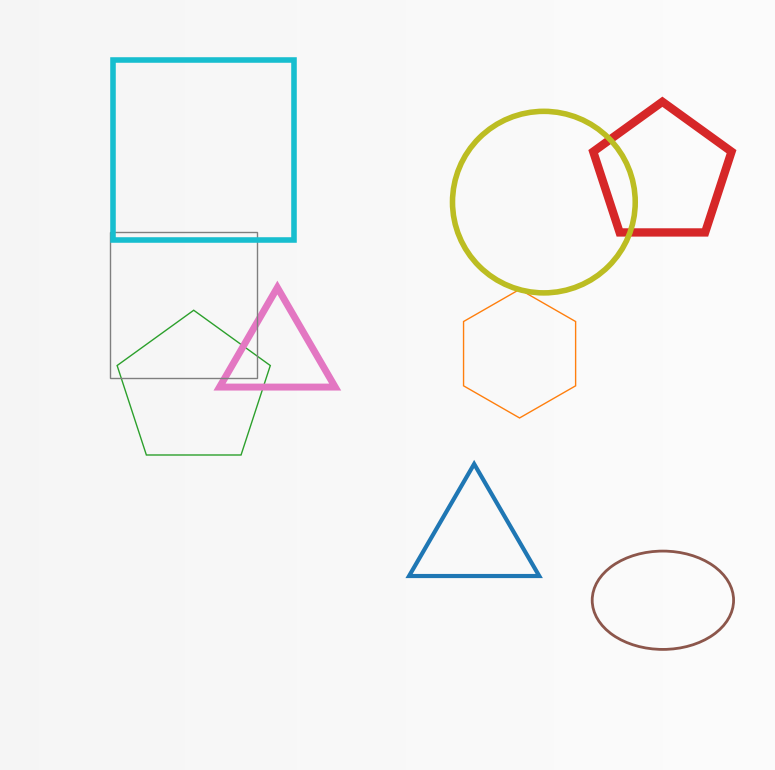[{"shape": "triangle", "thickness": 1.5, "radius": 0.48, "center": [0.612, 0.3]}, {"shape": "hexagon", "thickness": 0.5, "radius": 0.42, "center": [0.67, 0.541]}, {"shape": "pentagon", "thickness": 0.5, "radius": 0.52, "center": [0.25, 0.493]}, {"shape": "pentagon", "thickness": 3, "radius": 0.47, "center": [0.855, 0.774]}, {"shape": "oval", "thickness": 1, "radius": 0.46, "center": [0.855, 0.22]}, {"shape": "triangle", "thickness": 2.5, "radius": 0.43, "center": [0.358, 0.54]}, {"shape": "square", "thickness": 0.5, "radius": 0.47, "center": [0.237, 0.604]}, {"shape": "circle", "thickness": 2, "radius": 0.59, "center": [0.702, 0.738]}, {"shape": "square", "thickness": 2, "radius": 0.58, "center": [0.262, 0.805]}]